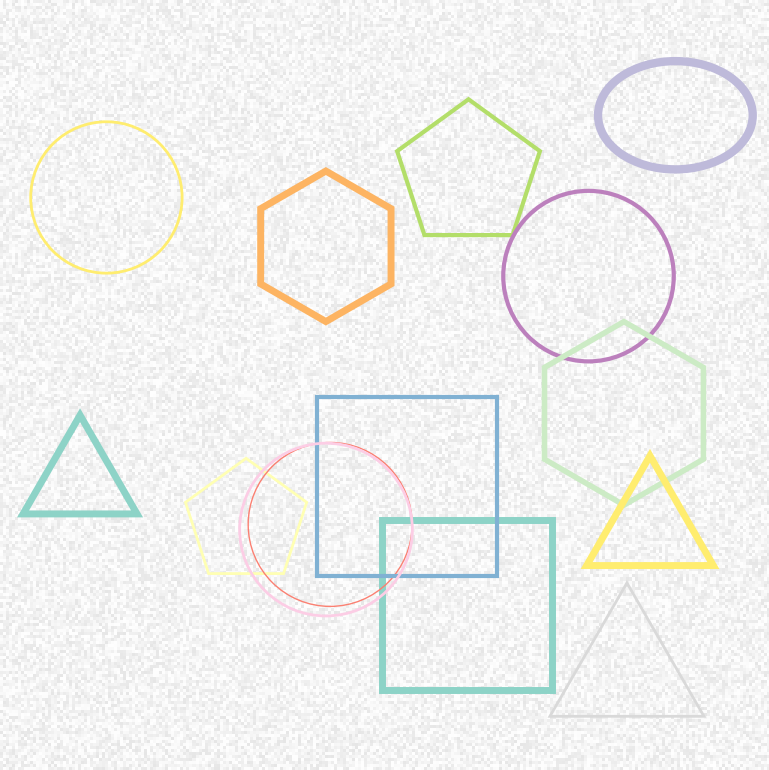[{"shape": "triangle", "thickness": 2.5, "radius": 0.43, "center": [0.104, 0.375]}, {"shape": "square", "thickness": 2.5, "radius": 0.55, "center": [0.606, 0.214]}, {"shape": "pentagon", "thickness": 1, "radius": 0.41, "center": [0.32, 0.322]}, {"shape": "oval", "thickness": 3, "radius": 0.5, "center": [0.877, 0.85]}, {"shape": "circle", "thickness": 0.5, "radius": 0.53, "center": [0.429, 0.319]}, {"shape": "square", "thickness": 1.5, "radius": 0.58, "center": [0.529, 0.368]}, {"shape": "hexagon", "thickness": 2.5, "radius": 0.49, "center": [0.423, 0.68]}, {"shape": "pentagon", "thickness": 1.5, "radius": 0.49, "center": [0.608, 0.774]}, {"shape": "circle", "thickness": 1, "radius": 0.56, "center": [0.423, 0.312]}, {"shape": "triangle", "thickness": 1, "radius": 0.58, "center": [0.814, 0.127]}, {"shape": "circle", "thickness": 1.5, "radius": 0.55, "center": [0.764, 0.641]}, {"shape": "hexagon", "thickness": 2, "radius": 0.6, "center": [0.81, 0.463]}, {"shape": "triangle", "thickness": 2.5, "radius": 0.48, "center": [0.844, 0.313]}, {"shape": "circle", "thickness": 1, "radius": 0.49, "center": [0.138, 0.744]}]